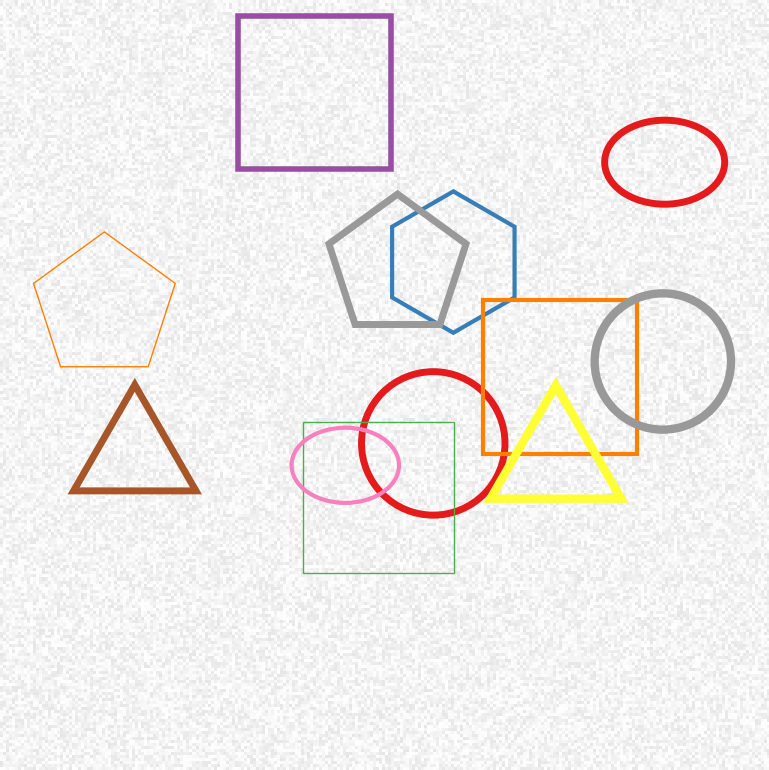[{"shape": "oval", "thickness": 2.5, "radius": 0.39, "center": [0.863, 0.789]}, {"shape": "circle", "thickness": 2.5, "radius": 0.47, "center": [0.563, 0.424]}, {"shape": "hexagon", "thickness": 1.5, "radius": 0.46, "center": [0.589, 0.66]}, {"shape": "square", "thickness": 0.5, "radius": 0.49, "center": [0.491, 0.354]}, {"shape": "square", "thickness": 2, "radius": 0.5, "center": [0.409, 0.88]}, {"shape": "square", "thickness": 1.5, "radius": 0.5, "center": [0.728, 0.511]}, {"shape": "pentagon", "thickness": 0.5, "radius": 0.48, "center": [0.136, 0.602]}, {"shape": "triangle", "thickness": 3, "radius": 0.49, "center": [0.722, 0.401]}, {"shape": "triangle", "thickness": 2.5, "radius": 0.46, "center": [0.175, 0.408]}, {"shape": "oval", "thickness": 1.5, "radius": 0.35, "center": [0.448, 0.396]}, {"shape": "pentagon", "thickness": 2.5, "radius": 0.47, "center": [0.516, 0.654]}, {"shape": "circle", "thickness": 3, "radius": 0.44, "center": [0.861, 0.531]}]